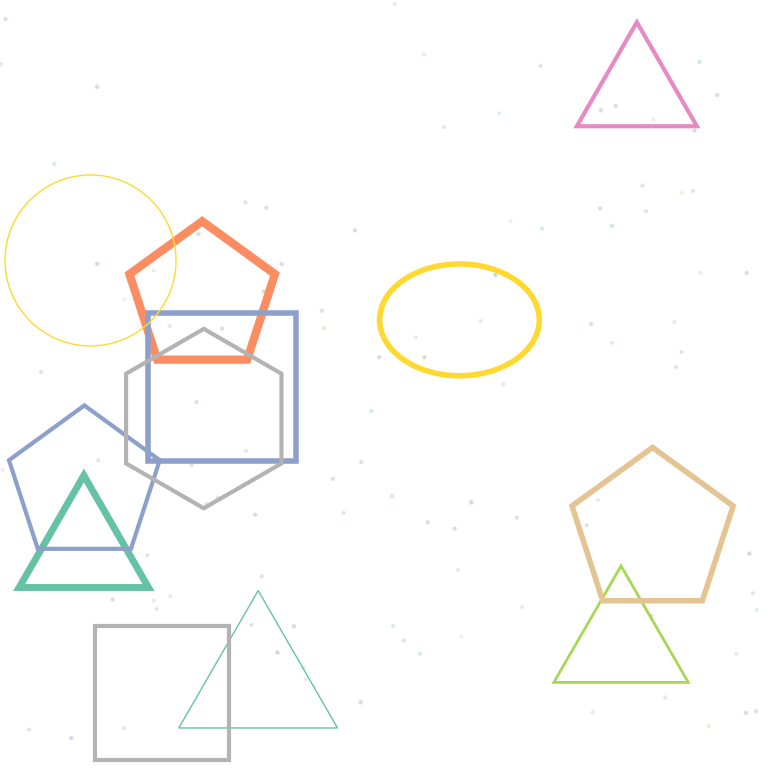[{"shape": "triangle", "thickness": 0.5, "radius": 0.59, "center": [0.335, 0.114]}, {"shape": "triangle", "thickness": 2.5, "radius": 0.48, "center": [0.109, 0.286]}, {"shape": "pentagon", "thickness": 3, "radius": 0.5, "center": [0.263, 0.613]}, {"shape": "pentagon", "thickness": 1.5, "radius": 0.51, "center": [0.11, 0.371]}, {"shape": "square", "thickness": 2, "radius": 0.48, "center": [0.288, 0.498]}, {"shape": "triangle", "thickness": 1.5, "radius": 0.45, "center": [0.827, 0.881]}, {"shape": "triangle", "thickness": 1, "radius": 0.5, "center": [0.807, 0.164]}, {"shape": "oval", "thickness": 2, "radius": 0.52, "center": [0.597, 0.585]}, {"shape": "circle", "thickness": 0.5, "radius": 0.56, "center": [0.118, 0.662]}, {"shape": "pentagon", "thickness": 2, "radius": 0.55, "center": [0.847, 0.309]}, {"shape": "square", "thickness": 1.5, "radius": 0.44, "center": [0.21, 0.1]}, {"shape": "hexagon", "thickness": 1.5, "radius": 0.58, "center": [0.265, 0.456]}]